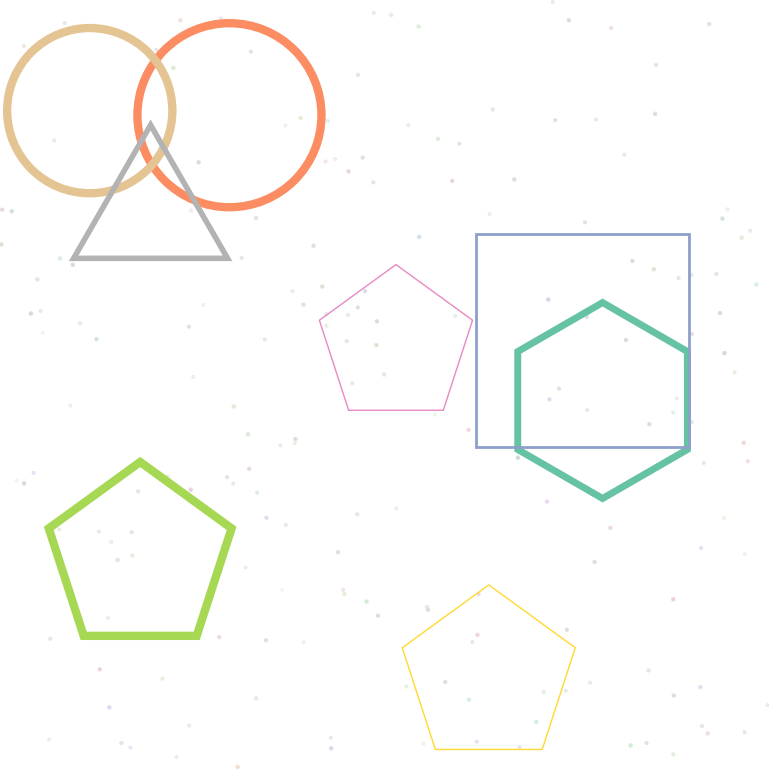[{"shape": "hexagon", "thickness": 2.5, "radius": 0.64, "center": [0.783, 0.48]}, {"shape": "circle", "thickness": 3, "radius": 0.6, "center": [0.298, 0.85]}, {"shape": "square", "thickness": 1, "radius": 0.69, "center": [0.757, 0.558]}, {"shape": "pentagon", "thickness": 0.5, "radius": 0.52, "center": [0.514, 0.552]}, {"shape": "pentagon", "thickness": 3, "radius": 0.62, "center": [0.182, 0.275]}, {"shape": "pentagon", "thickness": 0.5, "radius": 0.59, "center": [0.635, 0.122]}, {"shape": "circle", "thickness": 3, "radius": 0.54, "center": [0.117, 0.856]}, {"shape": "triangle", "thickness": 2, "radius": 0.58, "center": [0.196, 0.722]}]